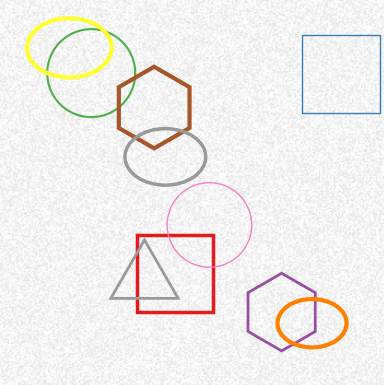[{"shape": "square", "thickness": 2.5, "radius": 0.5, "center": [0.455, 0.29]}, {"shape": "square", "thickness": 1, "radius": 0.5, "center": [0.886, 0.808]}, {"shape": "circle", "thickness": 1.5, "radius": 0.57, "center": [0.237, 0.81]}, {"shape": "hexagon", "thickness": 2, "radius": 0.5, "center": [0.732, 0.189]}, {"shape": "oval", "thickness": 3, "radius": 0.45, "center": [0.811, 0.16]}, {"shape": "oval", "thickness": 3, "radius": 0.55, "center": [0.18, 0.876]}, {"shape": "hexagon", "thickness": 3, "radius": 0.53, "center": [0.4, 0.721]}, {"shape": "circle", "thickness": 1, "radius": 0.55, "center": [0.544, 0.416]}, {"shape": "triangle", "thickness": 2, "radius": 0.51, "center": [0.375, 0.276]}, {"shape": "oval", "thickness": 2.5, "radius": 0.52, "center": [0.429, 0.593]}]